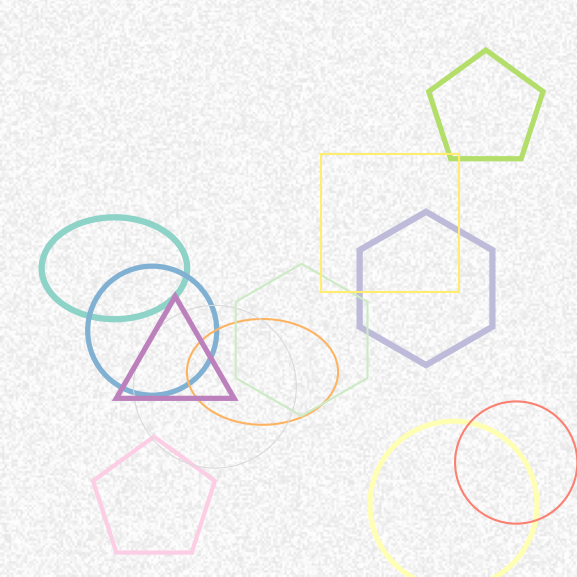[{"shape": "oval", "thickness": 3, "radius": 0.63, "center": [0.198, 0.535]}, {"shape": "circle", "thickness": 2.5, "radius": 0.72, "center": [0.785, 0.125]}, {"shape": "hexagon", "thickness": 3, "radius": 0.66, "center": [0.738, 0.5]}, {"shape": "circle", "thickness": 1, "radius": 0.53, "center": [0.894, 0.198]}, {"shape": "circle", "thickness": 2.5, "radius": 0.56, "center": [0.264, 0.427]}, {"shape": "oval", "thickness": 1, "radius": 0.65, "center": [0.454, 0.355]}, {"shape": "pentagon", "thickness": 2.5, "radius": 0.52, "center": [0.841, 0.808]}, {"shape": "pentagon", "thickness": 2, "radius": 0.55, "center": [0.267, 0.132]}, {"shape": "circle", "thickness": 0.5, "radius": 0.7, "center": [0.372, 0.329]}, {"shape": "triangle", "thickness": 2.5, "radius": 0.59, "center": [0.303, 0.368]}, {"shape": "hexagon", "thickness": 1, "radius": 0.66, "center": [0.522, 0.411]}, {"shape": "square", "thickness": 1, "radius": 0.6, "center": [0.676, 0.613]}]